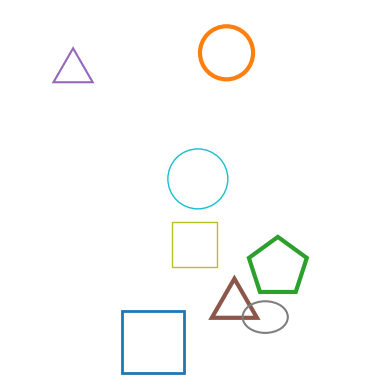[{"shape": "square", "thickness": 2, "radius": 0.41, "center": [0.397, 0.112]}, {"shape": "circle", "thickness": 3, "radius": 0.34, "center": [0.588, 0.863]}, {"shape": "pentagon", "thickness": 3, "radius": 0.4, "center": [0.722, 0.306]}, {"shape": "triangle", "thickness": 1.5, "radius": 0.29, "center": [0.19, 0.816]}, {"shape": "triangle", "thickness": 3, "radius": 0.34, "center": [0.609, 0.208]}, {"shape": "oval", "thickness": 1.5, "radius": 0.29, "center": [0.689, 0.176]}, {"shape": "square", "thickness": 1, "radius": 0.29, "center": [0.505, 0.366]}, {"shape": "circle", "thickness": 1, "radius": 0.39, "center": [0.514, 0.535]}]